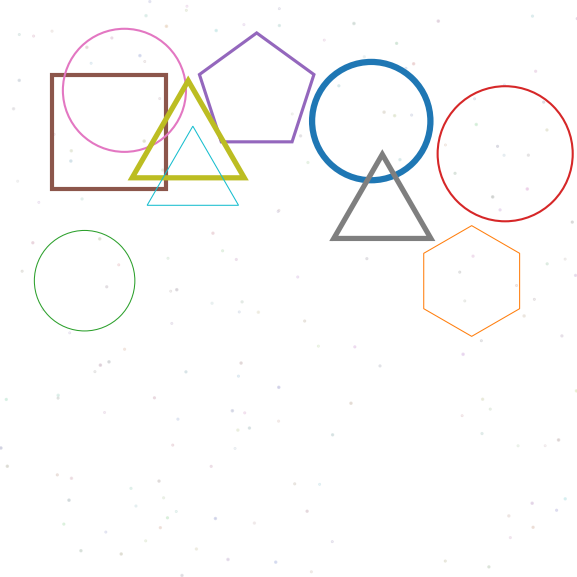[{"shape": "circle", "thickness": 3, "radius": 0.51, "center": [0.643, 0.789]}, {"shape": "hexagon", "thickness": 0.5, "radius": 0.48, "center": [0.817, 0.513]}, {"shape": "circle", "thickness": 0.5, "radius": 0.44, "center": [0.146, 0.513]}, {"shape": "circle", "thickness": 1, "radius": 0.58, "center": [0.875, 0.733]}, {"shape": "pentagon", "thickness": 1.5, "radius": 0.52, "center": [0.444, 0.838]}, {"shape": "square", "thickness": 2, "radius": 0.5, "center": [0.189, 0.77]}, {"shape": "circle", "thickness": 1, "radius": 0.53, "center": [0.215, 0.843]}, {"shape": "triangle", "thickness": 2.5, "radius": 0.49, "center": [0.662, 0.635]}, {"shape": "triangle", "thickness": 2.5, "radius": 0.56, "center": [0.326, 0.747]}, {"shape": "triangle", "thickness": 0.5, "radius": 0.46, "center": [0.334, 0.689]}]